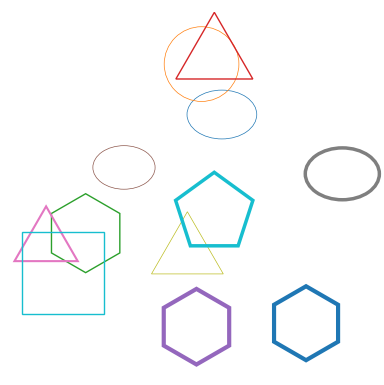[{"shape": "oval", "thickness": 0.5, "radius": 0.45, "center": [0.576, 0.703]}, {"shape": "hexagon", "thickness": 3, "radius": 0.48, "center": [0.795, 0.16]}, {"shape": "circle", "thickness": 0.5, "radius": 0.49, "center": [0.524, 0.834]}, {"shape": "hexagon", "thickness": 1, "radius": 0.51, "center": [0.222, 0.394]}, {"shape": "triangle", "thickness": 1, "radius": 0.58, "center": [0.557, 0.853]}, {"shape": "hexagon", "thickness": 3, "radius": 0.49, "center": [0.51, 0.151]}, {"shape": "oval", "thickness": 0.5, "radius": 0.4, "center": [0.322, 0.565]}, {"shape": "triangle", "thickness": 1.5, "radius": 0.47, "center": [0.12, 0.369]}, {"shape": "oval", "thickness": 2.5, "radius": 0.48, "center": [0.889, 0.548]}, {"shape": "triangle", "thickness": 0.5, "radius": 0.54, "center": [0.487, 0.342]}, {"shape": "square", "thickness": 1, "radius": 0.53, "center": [0.164, 0.291]}, {"shape": "pentagon", "thickness": 2.5, "radius": 0.53, "center": [0.556, 0.447]}]